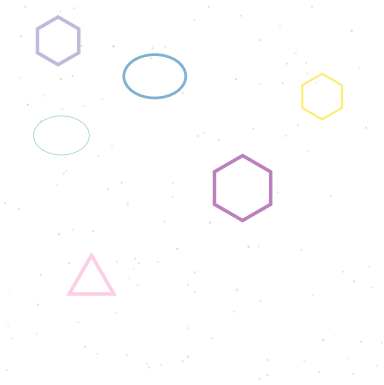[{"shape": "oval", "thickness": 0.5, "radius": 0.36, "center": [0.159, 0.648]}, {"shape": "hexagon", "thickness": 2.5, "radius": 0.31, "center": [0.151, 0.894]}, {"shape": "oval", "thickness": 2, "radius": 0.4, "center": [0.402, 0.802]}, {"shape": "triangle", "thickness": 2.5, "radius": 0.33, "center": [0.238, 0.27]}, {"shape": "hexagon", "thickness": 2.5, "radius": 0.42, "center": [0.63, 0.512]}, {"shape": "hexagon", "thickness": 1.5, "radius": 0.3, "center": [0.837, 0.749]}]